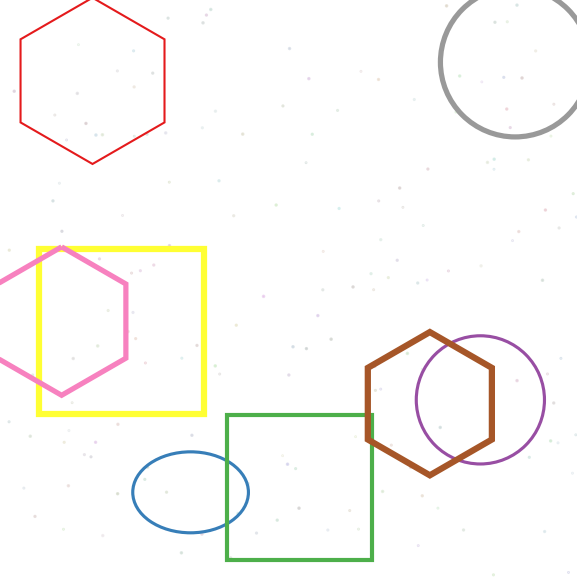[{"shape": "hexagon", "thickness": 1, "radius": 0.72, "center": [0.16, 0.859]}, {"shape": "oval", "thickness": 1.5, "radius": 0.5, "center": [0.33, 0.147]}, {"shape": "square", "thickness": 2, "radius": 0.63, "center": [0.518, 0.154]}, {"shape": "circle", "thickness": 1.5, "radius": 0.55, "center": [0.832, 0.307]}, {"shape": "square", "thickness": 3, "radius": 0.72, "center": [0.21, 0.425]}, {"shape": "hexagon", "thickness": 3, "radius": 0.62, "center": [0.744, 0.3]}, {"shape": "hexagon", "thickness": 2.5, "radius": 0.64, "center": [0.107, 0.443]}, {"shape": "circle", "thickness": 2.5, "radius": 0.65, "center": [0.892, 0.891]}]